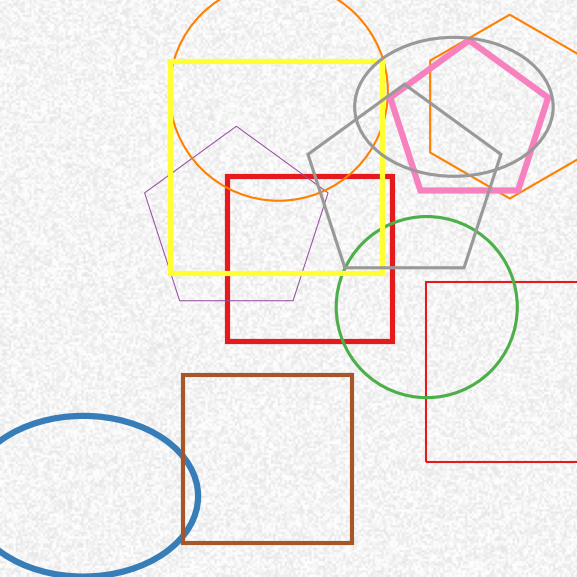[{"shape": "square", "thickness": 1, "radius": 0.78, "center": [0.892, 0.355]}, {"shape": "square", "thickness": 2.5, "radius": 0.72, "center": [0.536, 0.551]}, {"shape": "oval", "thickness": 3, "radius": 0.99, "center": [0.144, 0.14]}, {"shape": "circle", "thickness": 1.5, "radius": 0.78, "center": [0.739, 0.467]}, {"shape": "pentagon", "thickness": 0.5, "radius": 0.84, "center": [0.409, 0.614]}, {"shape": "hexagon", "thickness": 1, "radius": 0.8, "center": [0.883, 0.815]}, {"shape": "circle", "thickness": 1, "radius": 0.95, "center": [0.482, 0.841]}, {"shape": "square", "thickness": 2.5, "radius": 0.92, "center": [0.478, 0.71]}, {"shape": "square", "thickness": 2, "radius": 0.73, "center": [0.463, 0.205]}, {"shape": "pentagon", "thickness": 3, "radius": 0.72, "center": [0.812, 0.786]}, {"shape": "oval", "thickness": 1.5, "radius": 0.86, "center": [0.786, 0.814]}, {"shape": "pentagon", "thickness": 1.5, "radius": 0.88, "center": [0.7, 0.678]}]